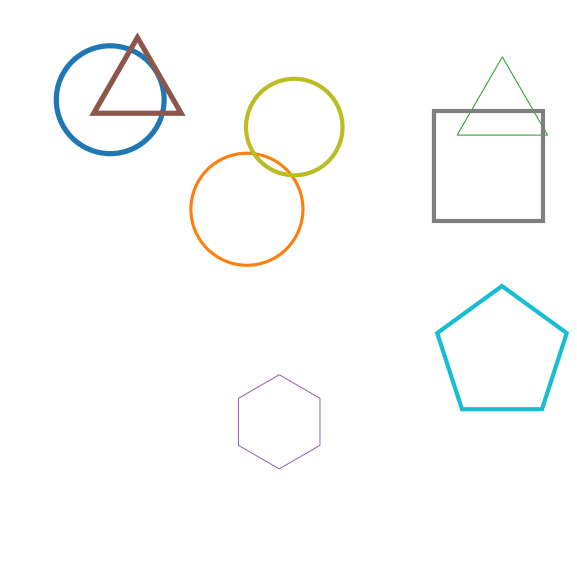[{"shape": "circle", "thickness": 2.5, "radius": 0.47, "center": [0.191, 0.826]}, {"shape": "circle", "thickness": 1.5, "radius": 0.49, "center": [0.428, 0.637]}, {"shape": "triangle", "thickness": 0.5, "radius": 0.45, "center": [0.87, 0.81]}, {"shape": "hexagon", "thickness": 0.5, "radius": 0.41, "center": [0.483, 0.269]}, {"shape": "triangle", "thickness": 2.5, "radius": 0.44, "center": [0.238, 0.847]}, {"shape": "square", "thickness": 2, "radius": 0.47, "center": [0.846, 0.712]}, {"shape": "circle", "thickness": 2, "radius": 0.42, "center": [0.51, 0.779]}, {"shape": "pentagon", "thickness": 2, "radius": 0.59, "center": [0.869, 0.386]}]